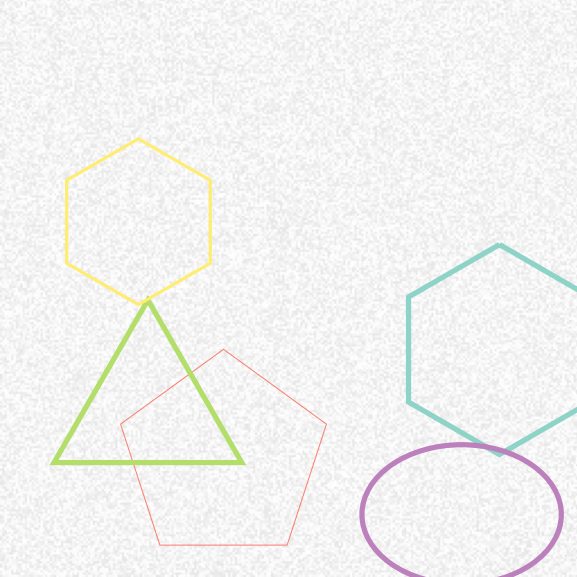[{"shape": "hexagon", "thickness": 2.5, "radius": 0.91, "center": [0.865, 0.394]}, {"shape": "pentagon", "thickness": 0.5, "radius": 0.94, "center": [0.387, 0.207]}, {"shape": "triangle", "thickness": 2.5, "radius": 0.94, "center": [0.256, 0.292]}, {"shape": "oval", "thickness": 2.5, "radius": 0.86, "center": [0.799, 0.108]}, {"shape": "hexagon", "thickness": 1.5, "radius": 0.72, "center": [0.24, 0.615]}]